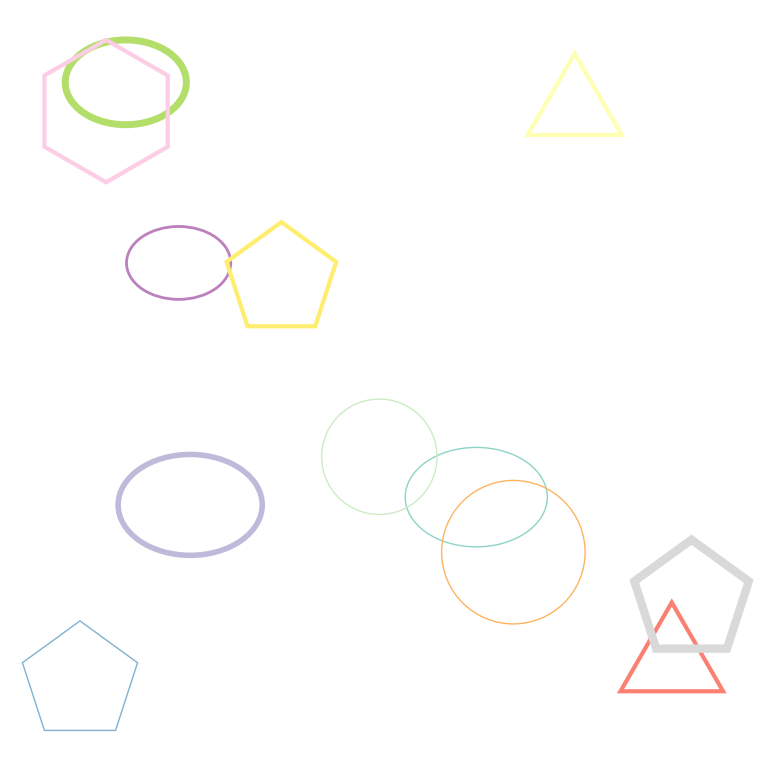[{"shape": "oval", "thickness": 0.5, "radius": 0.46, "center": [0.619, 0.354]}, {"shape": "triangle", "thickness": 1.5, "radius": 0.35, "center": [0.746, 0.86]}, {"shape": "oval", "thickness": 2, "radius": 0.47, "center": [0.247, 0.344]}, {"shape": "triangle", "thickness": 1.5, "radius": 0.38, "center": [0.872, 0.141]}, {"shape": "pentagon", "thickness": 0.5, "radius": 0.39, "center": [0.104, 0.115]}, {"shape": "circle", "thickness": 0.5, "radius": 0.47, "center": [0.667, 0.283]}, {"shape": "oval", "thickness": 2.5, "radius": 0.39, "center": [0.163, 0.893]}, {"shape": "hexagon", "thickness": 1.5, "radius": 0.46, "center": [0.138, 0.856]}, {"shape": "pentagon", "thickness": 3, "radius": 0.39, "center": [0.898, 0.221]}, {"shape": "oval", "thickness": 1, "radius": 0.34, "center": [0.232, 0.659]}, {"shape": "circle", "thickness": 0.5, "radius": 0.37, "center": [0.493, 0.407]}, {"shape": "pentagon", "thickness": 1.5, "radius": 0.37, "center": [0.365, 0.637]}]